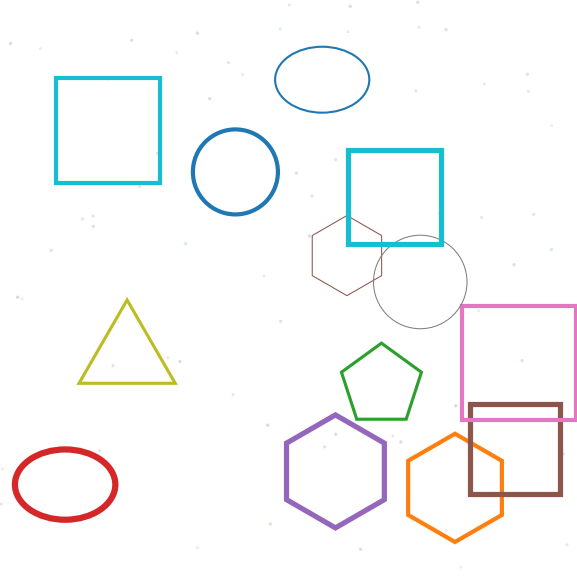[{"shape": "circle", "thickness": 2, "radius": 0.37, "center": [0.408, 0.701]}, {"shape": "oval", "thickness": 1, "radius": 0.41, "center": [0.558, 0.861]}, {"shape": "hexagon", "thickness": 2, "radius": 0.47, "center": [0.788, 0.154]}, {"shape": "pentagon", "thickness": 1.5, "radius": 0.36, "center": [0.661, 0.332]}, {"shape": "oval", "thickness": 3, "radius": 0.43, "center": [0.113, 0.16]}, {"shape": "hexagon", "thickness": 2.5, "radius": 0.49, "center": [0.581, 0.183]}, {"shape": "square", "thickness": 2.5, "radius": 0.39, "center": [0.892, 0.221]}, {"shape": "hexagon", "thickness": 0.5, "radius": 0.35, "center": [0.601, 0.557]}, {"shape": "square", "thickness": 2, "radius": 0.5, "center": [0.898, 0.37]}, {"shape": "circle", "thickness": 0.5, "radius": 0.4, "center": [0.728, 0.511]}, {"shape": "triangle", "thickness": 1.5, "radius": 0.48, "center": [0.22, 0.384]}, {"shape": "square", "thickness": 2.5, "radius": 0.4, "center": [0.683, 0.658]}, {"shape": "square", "thickness": 2, "radius": 0.45, "center": [0.187, 0.774]}]